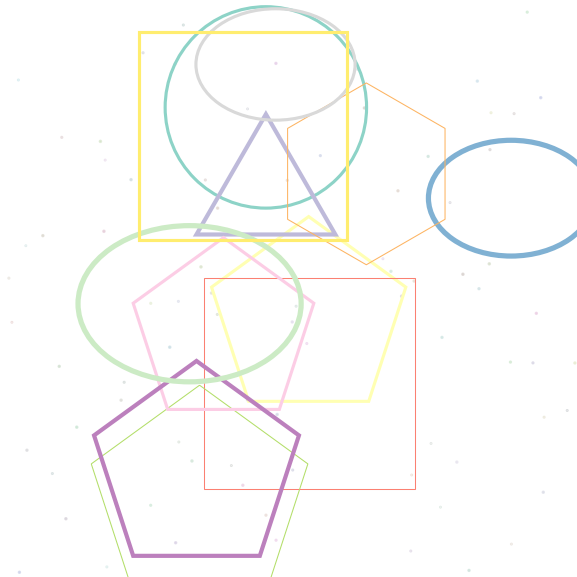[{"shape": "circle", "thickness": 1.5, "radius": 0.87, "center": [0.46, 0.813]}, {"shape": "pentagon", "thickness": 1.5, "radius": 0.88, "center": [0.535, 0.447]}, {"shape": "triangle", "thickness": 2, "radius": 0.69, "center": [0.46, 0.663]}, {"shape": "square", "thickness": 0.5, "radius": 0.91, "center": [0.536, 0.335]}, {"shape": "oval", "thickness": 2.5, "radius": 0.72, "center": [0.885, 0.656]}, {"shape": "hexagon", "thickness": 0.5, "radius": 0.79, "center": [0.634, 0.698]}, {"shape": "pentagon", "thickness": 0.5, "radius": 0.99, "center": [0.346, 0.135]}, {"shape": "pentagon", "thickness": 1.5, "radius": 0.82, "center": [0.387, 0.423]}, {"shape": "oval", "thickness": 1.5, "radius": 0.69, "center": [0.477, 0.888]}, {"shape": "pentagon", "thickness": 2, "radius": 0.93, "center": [0.34, 0.188]}, {"shape": "oval", "thickness": 2.5, "radius": 0.97, "center": [0.328, 0.473]}, {"shape": "square", "thickness": 1.5, "radius": 0.9, "center": [0.42, 0.763]}]